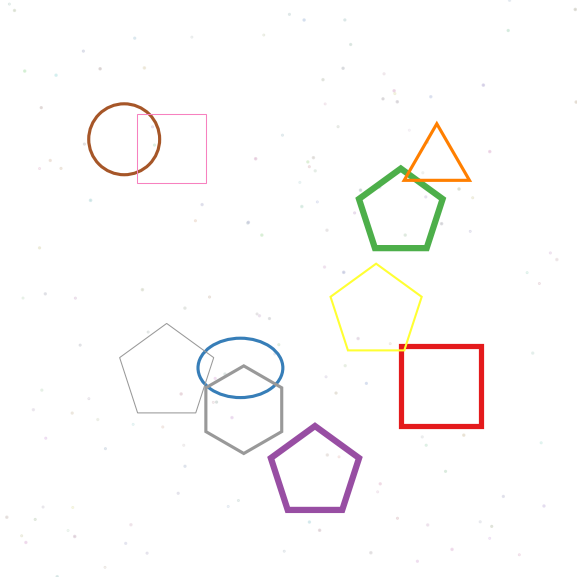[{"shape": "square", "thickness": 2.5, "radius": 0.34, "center": [0.764, 0.331]}, {"shape": "oval", "thickness": 1.5, "radius": 0.37, "center": [0.416, 0.362]}, {"shape": "pentagon", "thickness": 3, "radius": 0.38, "center": [0.694, 0.631]}, {"shape": "pentagon", "thickness": 3, "radius": 0.4, "center": [0.545, 0.181]}, {"shape": "triangle", "thickness": 1.5, "radius": 0.33, "center": [0.756, 0.72]}, {"shape": "pentagon", "thickness": 1, "radius": 0.41, "center": [0.651, 0.46]}, {"shape": "circle", "thickness": 1.5, "radius": 0.31, "center": [0.215, 0.758]}, {"shape": "square", "thickness": 0.5, "radius": 0.3, "center": [0.297, 0.742]}, {"shape": "pentagon", "thickness": 0.5, "radius": 0.43, "center": [0.289, 0.353]}, {"shape": "hexagon", "thickness": 1.5, "radius": 0.38, "center": [0.422, 0.29]}]